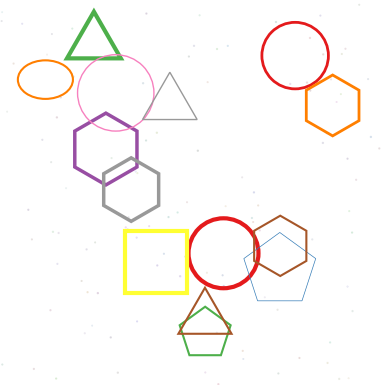[{"shape": "circle", "thickness": 3, "radius": 0.45, "center": [0.581, 0.342]}, {"shape": "circle", "thickness": 2, "radius": 0.43, "center": [0.767, 0.856]}, {"shape": "pentagon", "thickness": 0.5, "radius": 0.49, "center": [0.727, 0.298]}, {"shape": "triangle", "thickness": 3, "radius": 0.4, "center": [0.244, 0.889]}, {"shape": "pentagon", "thickness": 1.5, "radius": 0.35, "center": [0.533, 0.134]}, {"shape": "hexagon", "thickness": 2.5, "radius": 0.47, "center": [0.275, 0.613]}, {"shape": "hexagon", "thickness": 2, "radius": 0.4, "center": [0.864, 0.726]}, {"shape": "oval", "thickness": 1.5, "radius": 0.36, "center": [0.118, 0.793]}, {"shape": "square", "thickness": 3, "radius": 0.4, "center": [0.405, 0.319]}, {"shape": "hexagon", "thickness": 1.5, "radius": 0.39, "center": [0.728, 0.361]}, {"shape": "triangle", "thickness": 1.5, "radius": 0.4, "center": [0.532, 0.173]}, {"shape": "circle", "thickness": 1, "radius": 0.5, "center": [0.301, 0.759]}, {"shape": "triangle", "thickness": 1, "radius": 0.41, "center": [0.441, 0.73]}, {"shape": "hexagon", "thickness": 2.5, "radius": 0.41, "center": [0.341, 0.508]}]